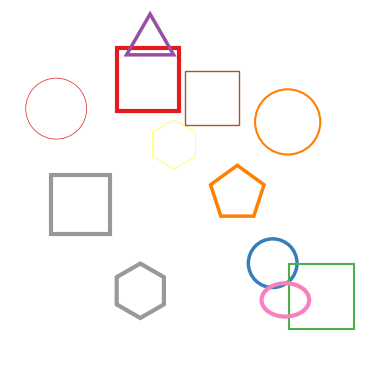[{"shape": "square", "thickness": 3, "radius": 0.41, "center": [0.385, 0.793]}, {"shape": "circle", "thickness": 0.5, "radius": 0.4, "center": [0.146, 0.718]}, {"shape": "circle", "thickness": 2.5, "radius": 0.32, "center": [0.708, 0.316]}, {"shape": "square", "thickness": 1.5, "radius": 0.42, "center": [0.836, 0.229]}, {"shape": "triangle", "thickness": 2.5, "radius": 0.35, "center": [0.39, 0.893]}, {"shape": "circle", "thickness": 1.5, "radius": 0.42, "center": [0.747, 0.683]}, {"shape": "pentagon", "thickness": 2.5, "radius": 0.36, "center": [0.616, 0.498]}, {"shape": "hexagon", "thickness": 0.5, "radius": 0.32, "center": [0.452, 0.625]}, {"shape": "square", "thickness": 1, "radius": 0.35, "center": [0.551, 0.746]}, {"shape": "oval", "thickness": 3, "radius": 0.31, "center": [0.741, 0.221]}, {"shape": "hexagon", "thickness": 3, "radius": 0.35, "center": [0.364, 0.245]}, {"shape": "square", "thickness": 3, "radius": 0.38, "center": [0.21, 0.469]}]